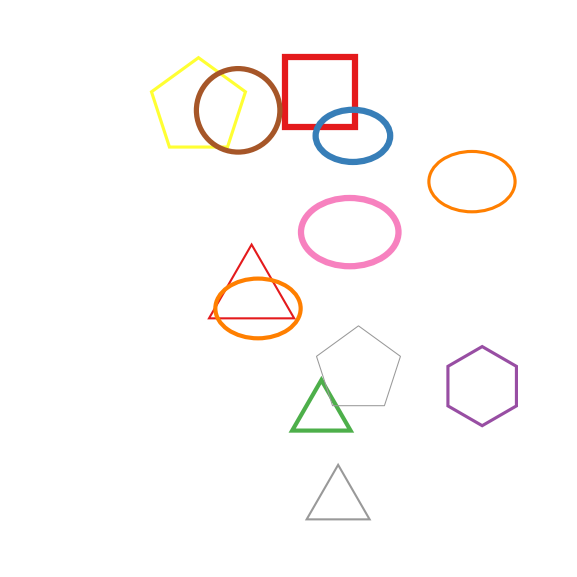[{"shape": "square", "thickness": 3, "radius": 0.3, "center": [0.555, 0.84]}, {"shape": "triangle", "thickness": 1, "radius": 0.43, "center": [0.436, 0.49]}, {"shape": "oval", "thickness": 3, "radius": 0.32, "center": [0.611, 0.764]}, {"shape": "triangle", "thickness": 2, "radius": 0.29, "center": [0.557, 0.283]}, {"shape": "hexagon", "thickness": 1.5, "radius": 0.34, "center": [0.835, 0.331]}, {"shape": "oval", "thickness": 1.5, "radius": 0.37, "center": [0.817, 0.685]}, {"shape": "oval", "thickness": 2, "radius": 0.37, "center": [0.447, 0.465]}, {"shape": "pentagon", "thickness": 1.5, "radius": 0.43, "center": [0.344, 0.814]}, {"shape": "circle", "thickness": 2.5, "radius": 0.36, "center": [0.412, 0.808]}, {"shape": "oval", "thickness": 3, "radius": 0.42, "center": [0.606, 0.597]}, {"shape": "triangle", "thickness": 1, "radius": 0.31, "center": [0.585, 0.131]}, {"shape": "pentagon", "thickness": 0.5, "radius": 0.38, "center": [0.621, 0.358]}]